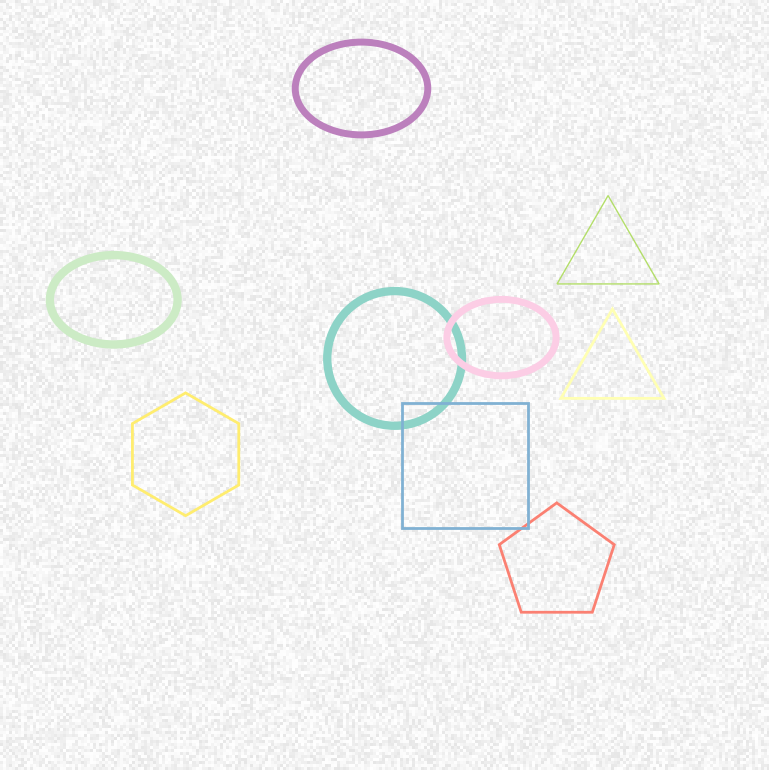[{"shape": "circle", "thickness": 3, "radius": 0.44, "center": [0.512, 0.535]}, {"shape": "triangle", "thickness": 1, "radius": 0.39, "center": [0.795, 0.521]}, {"shape": "pentagon", "thickness": 1, "radius": 0.39, "center": [0.723, 0.268]}, {"shape": "square", "thickness": 1, "radius": 0.41, "center": [0.604, 0.396]}, {"shape": "triangle", "thickness": 0.5, "radius": 0.38, "center": [0.79, 0.67]}, {"shape": "oval", "thickness": 2.5, "radius": 0.35, "center": [0.651, 0.562]}, {"shape": "oval", "thickness": 2.5, "radius": 0.43, "center": [0.469, 0.885]}, {"shape": "oval", "thickness": 3, "radius": 0.41, "center": [0.148, 0.611]}, {"shape": "hexagon", "thickness": 1, "radius": 0.4, "center": [0.241, 0.41]}]